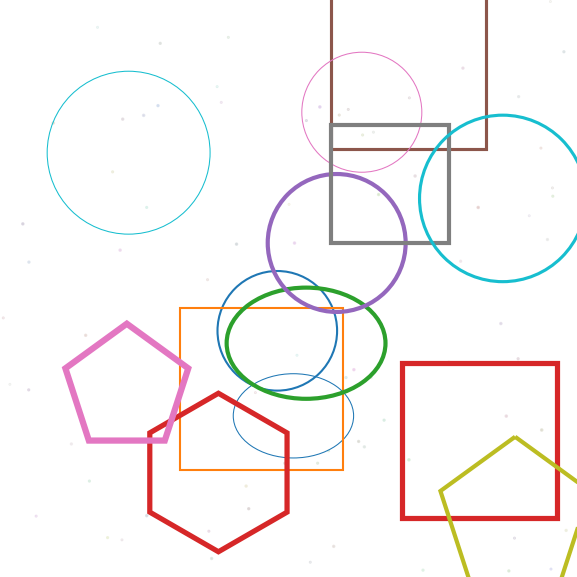[{"shape": "oval", "thickness": 0.5, "radius": 0.52, "center": [0.508, 0.279]}, {"shape": "circle", "thickness": 1, "radius": 0.52, "center": [0.48, 0.426]}, {"shape": "square", "thickness": 1, "radius": 0.7, "center": [0.453, 0.326]}, {"shape": "oval", "thickness": 2, "radius": 0.69, "center": [0.53, 0.405]}, {"shape": "hexagon", "thickness": 2.5, "radius": 0.69, "center": [0.378, 0.181]}, {"shape": "square", "thickness": 2.5, "radius": 0.67, "center": [0.83, 0.236]}, {"shape": "circle", "thickness": 2, "radius": 0.6, "center": [0.583, 0.578]}, {"shape": "square", "thickness": 1.5, "radius": 0.67, "center": [0.707, 0.875]}, {"shape": "pentagon", "thickness": 3, "radius": 0.56, "center": [0.22, 0.327]}, {"shape": "circle", "thickness": 0.5, "radius": 0.52, "center": [0.627, 0.805]}, {"shape": "square", "thickness": 2, "radius": 0.51, "center": [0.676, 0.68]}, {"shape": "pentagon", "thickness": 2, "radius": 0.68, "center": [0.892, 0.107]}, {"shape": "circle", "thickness": 1.5, "radius": 0.72, "center": [0.871, 0.656]}, {"shape": "circle", "thickness": 0.5, "radius": 0.71, "center": [0.223, 0.735]}]